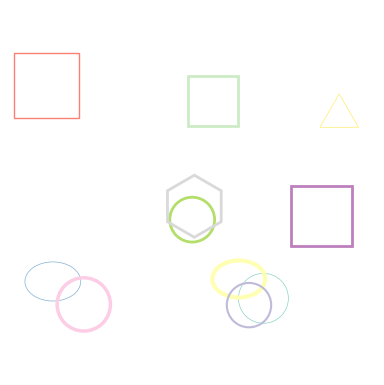[{"shape": "circle", "thickness": 0.5, "radius": 0.32, "center": [0.684, 0.225]}, {"shape": "oval", "thickness": 3, "radius": 0.34, "center": [0.62, 0.275]}, {"shape": "circle", "thickness": 1.5, "radius": 0.29, "center": [0.647, 0.207]}, {"shape": "square", "thickness": 1, "radius": 0.42, "center": [0.121, 0.777]}, {"shape": "oval", "thickness": 0.5, "radius": 0.36, "center": [0.137, 0.269]}, {"shape": "circle", "thickness": 2, "radius": 0.29, "center": [0.499, 0.429]}, {"shape": "circle", "thickness": 2.5, "radius": 0.35, "center": [0.218, 0.209]}, {"shape": "hexagon", "thickness": 2, "radius": 0.4, "center": [0.505, 0.464]}, {"shape": "square", "thickness": 2, "radius": 0.39, "center": [0.835, 0.439]}, {"shape": "square", "thickness": 2, "radius": 0.33, "center": [0.553, 0.738]}, {"shape": "triangle", "thickness": 0.5, "radius": 0.29, "center": [0.881, 0.698]}]